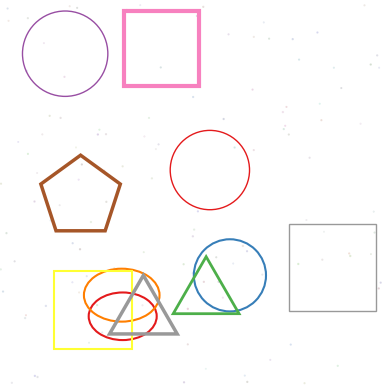[{"shape": "oval", "thickness": 1.5, "radius": 0.44, "center": [0.319, 0.179]}, {"shape": "circle", "thickness": 1, "radius": 0.52, "center": [0.545, 0.558]}, {"shape": "circle", "thickness": 1.5, "radius": 0.47, "center": [0.597, 0.285]}, {"shape": "triangle", "thickness": 2, "radius": 0.49, "center": [0.535, 0.235]}, {"shape": "circle", "thickness": 1, "radius": 0.55, "center": [0.169, 0.861]}, {"shape": "oval", "thickness": 1.5, "radius": 0.49, "center": [0.316, 0.233]}, {"shape": "square", "thickness": 1.5, "radius": 0.5, "center": [0.241, 0.195]}, {"shape": "pentagon", "thickness": 2.5, "radius": 0.54, "center": [0.209, 0.488]}, {"shape": "square", "thickness": 3, "radius": 0.49, "center": [0.419, 0.874]}, {"shape": "triangle", "thickness": 2.5, "radius": 0.51, "center": [0.372, 0.183]}, {"shape": "square", "thickness": 1, "radius": 0.57, "center": [0.863, 0.305]}]